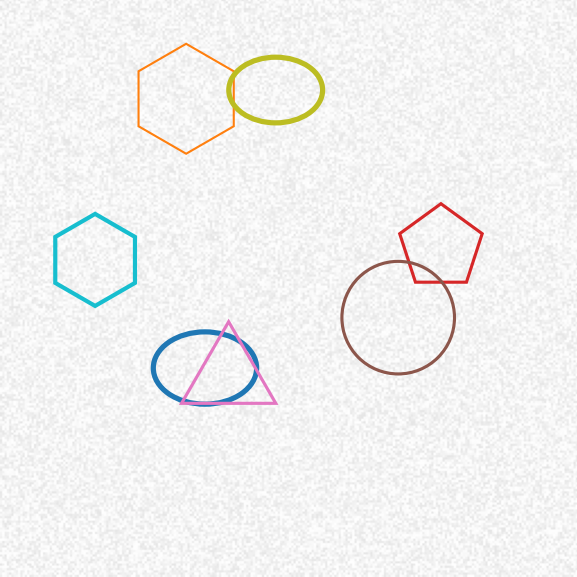[{"shape": "oval", "thickness": 2.5, "radius": 0.45, "center": [0.355, 0.362]}, {"shape": "hexagon", "thickness": 1, "radius": 0.48, "center": [0.322, 0.828]}, {"shape": "pentagon", "thickness": 1.5, "radius": 0.38, "center": [0.764, 0.571]}, {"shape": "circle", "thickness": 1.5, "radius": 0.49, "center": [0.69, 0.449]}, {"shape": "triangle", "thickness": 1.5, "radius": 0.47, "center": [0.396, 0.348]}, {"shape": "oval", "thickness": 2.5, "radius": 0.41, "center": [0.477, 0.843]}, {"shape": "hexagon", "thickness": 2, "radius": 0.4, "center": [0.165, 0.549]}]